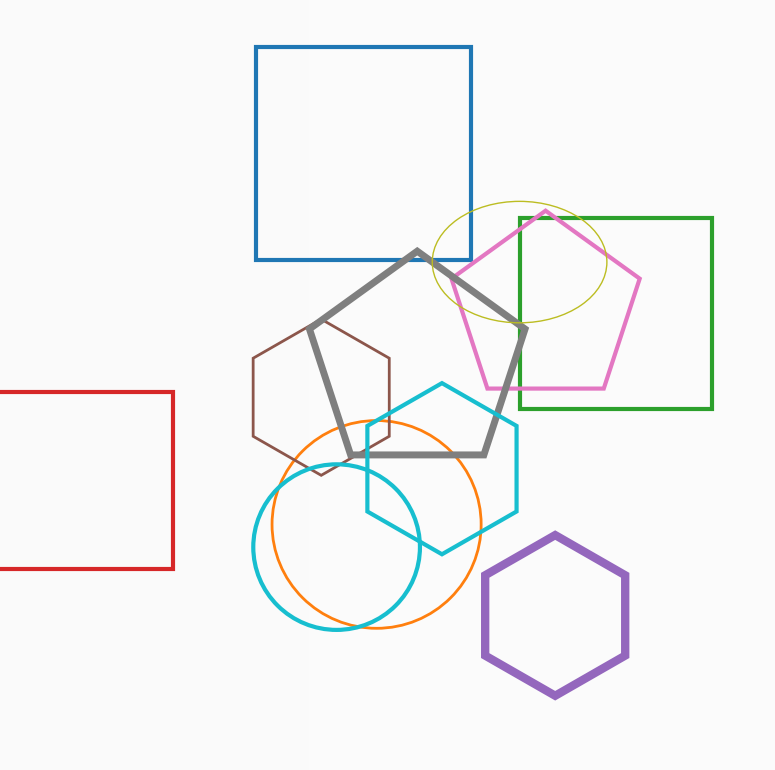[{"shape": "square", "thickness": 1.5, "radius": 0.69, "center": [0.468, 0.801]}, {"shape": "circle", "thickness": 1, "radius": 0.67, "center": [0.486, 0.319]}, {"shape": "square", "thickness": 1.5, "radius": 0.62, "center": [0.795, 0.592]}, {"shape": "square", "thickness": 1.5, "radius": 0.58, "center": [0.108, 0.376]}, {"shape": "hexagon", "thickness": 3, "radius": 0.52, "center": [0.716, 0.201]}, {"shape": "hexagon", "thickness": 1, "radius": 0.51, "center": [0.414, 0.484]}, {"shape": "pentagon", "thickness": 1.5, "radius": 0.64, "center": [0.704, 0.599]}, {"shape": "pentagon", "thickness": 2.5, "radius": 0.73, "center": [0.538, 0.528]}, {"shape": "oval", "thickness": 0.5, "radius": 0.56, "center": [0.67, 0.66]}, {"shape": "circle", "thickness": 1.5, "radius": 0.54, "center": [0.434, 0.289]}, {"shape": "hexagon", "thickness": 1.5, "radius": 0.56, "center": [0.57, 0.391]}]